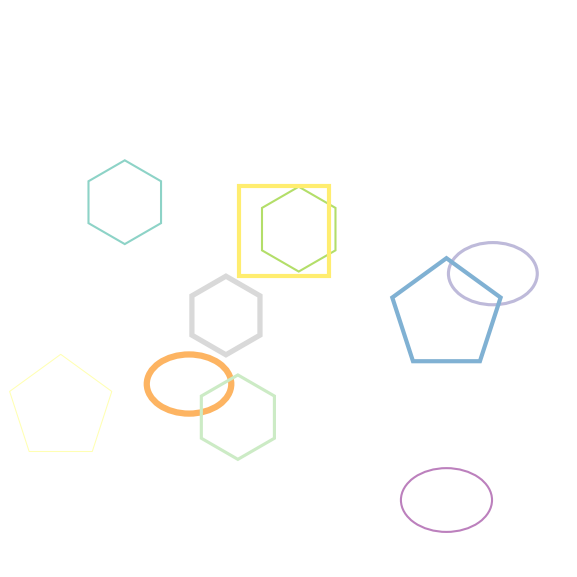[{"shape": "hexagon", "thickness": 1, "radius": 0.36, "center": [0.216, 0.649]}, {"shape": "pentagon", "thickness": 0.5, "radius": 0.47, "center": [0.105, 0.293]}, {"shape": "oval", "thickness": 1.5, "radius": 0.38, "center": [0.853, 0.525]}, {"shape": "pentagon", "thickness": 2, "radius": 0.49, "center": [0.773, 0.453]}, {"shape": "oval", "thickness": 3, "radius": 0.37, "center": [0.327, 0.334]}, {"shape": "hexagon", "thickness": 1, "radius": 0.37, "center": [0.517, 0.602]}, {"shape": "hexagon", "thickness": 2.5, "radius": 0.34, "center": [0.391, 0.453]}, {"shape": "oval", "thickness": 1, "radius": 0.39, "center": [0.773, 0.133]}, {"shape": "hexagon", "thickness": 1.5, "radius": 0.37, "center": [0.412, 0.277]}, {"shape": "square", "thickness": 2, "radius": 0.39, "center": [0.492, 0.599]}]